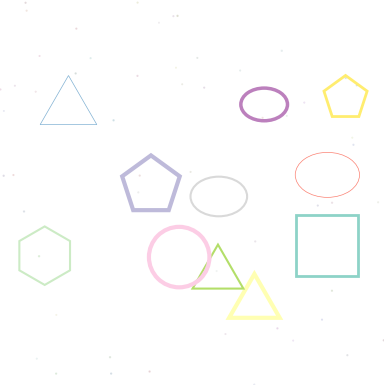[{"shape": "square", "thickness": 2, "radius": 0.4, "center": [0.849, 0.363]}, {"shape": "triangle", "thickness": 3, "radius": 0.38, "center": [0.661, 0.212]}, {"shape": "pentagon", "thickness": 3, "radius": 0.39, "center": [0.392, 0.518]}, {"shape": "oval", "thickness": 0.5, "radius": 0.42, "center": [0.85, 0.546]}, {"shape": "triangle", "thickness": 0.5, "radius": 0.42, "center": [0.178, 0.719]}, {"shape": "triangle", "thickness": 1.5, "radius": 0.38, "center": [0.566, 0.289]}, {"shape": "circle", "thickness": 3, "radius": 0.39, "center": [0.465, 0.332]}, {"shape": "oval", "thickness": 1.5, "radius": 0.37, "center": [0.568, 0.49]}, {"shape": "oval", "thickness": 2.5, "radius": 0.3, "center": [0.686, 0.729]}, {"shape": "hexagon", "thickness": 1.5, "radius": 0.38, "center": [0.116, 0.336]}, {"shape": "pentagon", "thickness": 2, "radius": 0.29, "center": [0.898, 0.745]}]